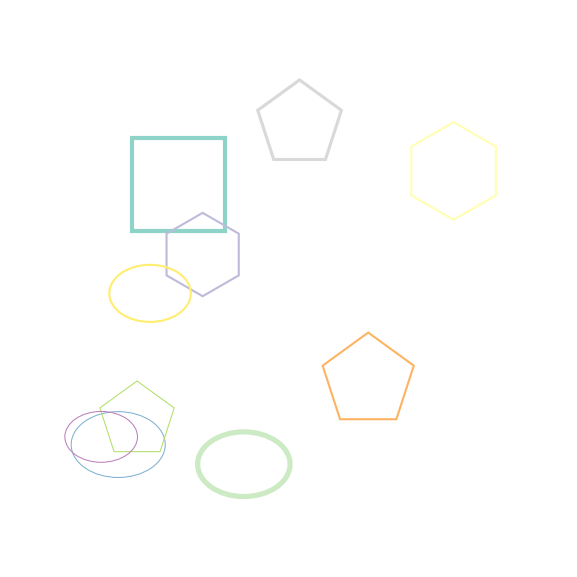[{"shape": "square", "thickness": 2, "radius": 0.4, "center": [0.309, 0.679]}, {"shape": "hexagon", "thickness": 1, "radius": 0.42, "center": [0.785, 0.703]}, {"shape": "hexagon", "thickness": 1, "radius": 0.36, "center": [0.351, 0.558]}, {"shape": "oval", "thickness": 0.5, "radius": 0.41, "center": [0.205, 0.229]}, {"shape": "pentagon", "thickness": 1, "radius": 0.41, "center": [0.638, 0.34]}, {"shape": "pentagon", "thickness": 0.5, "radius": 0.34, "center": [0.237, 0.272]}, {"shape": "pentagon", "thickness": 1.5, "radius": 0.38, "center": [0.519, 0.785]}, {"shape": "oval", "thickness": 0.5, "radius": 0.31, "center": [0.175, 0.243]}, {"shape": "oval", "thickness": 2.5, "radius": 0.4, "center": [0.422, 0.195]}, {"shape": "oval", "thickness": 1, "radius": 0.35, "center": [0.26, 0.491]}]